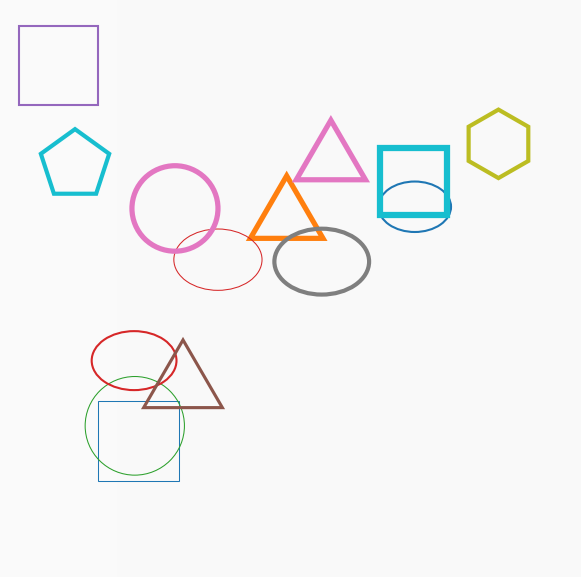[{"shape": "square", "thickness": 0.5, "radius": 0.35, "center": [0.239, 0.235]}, {"shape": "oval", "thickness": 1, "radius": 0.31, "center": [0.714, 0.641]}, {"shape": "triangle", "thickness": 2.5, "radius": 0.36, "center": [0.493, 0.622]}, {"shape": "circle", "thickness": 0.5, "radius": 0.43, "center": [0.232, 0.262]}, {"shape": "oval", "thickness": 0.5, "radius": 0.38, "center": [0.375, 0.549]}, {"shape": "oval", "thickness": 1, "radius": 0.36, "center": [0.231, 0.375]}, {"shape": "square", "thickness": 1, "radius": 0.34, "center": [0.1, 0.886]}, {"shape": "triangle", "thickness": 1.5, "radius": 0.39, "center": [0.315, 0.332]}, {"shape": "triangle", "thickness": 2.5, "radius": 0.34, "center": [0.569, 0.722]}, {"shape": "circle", "thickness": 2.5, "radius": 0.37, "center": [0.301, 0.638]}, {"shape": "oval", "thickness": 2, "radius": 0.41, "center": [0.554, 0.546]}, {"shape": "hexagon", "thickness": 2, "radius": 0.3, "center": [0.858, 0.75]}, {"shape": "square", "thickness": 3, "radius": 0.29, "center": [0.712, 0.685]}, {"shape": "pentagon", "thickness": 2, "radius": 0.31, "center": [0.129, 0.714]}]